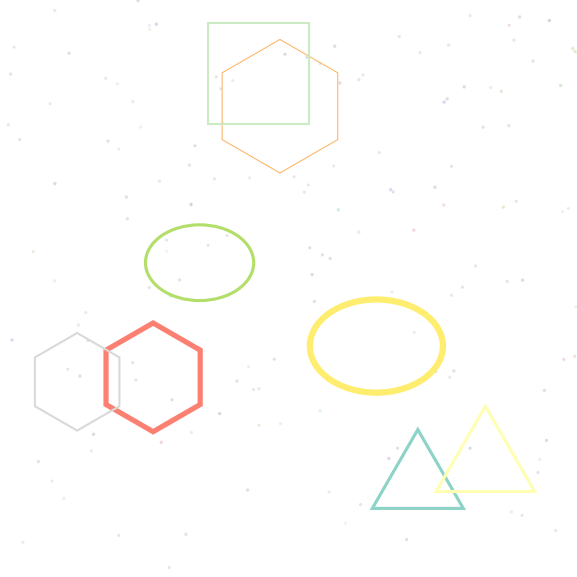[{"shape": "triangle", "thickness": 1.5, "radius": 0.46, "center": [0.723, 0.164]}, {"shape": "triangle", "thickness": 1.5, "radius": 0.49, "center": [0.84, 0.197]}, {"shape": "hexagon", "thickness": 2.5, "radius": 0.47, "center": [0.265, 0.346]}, {"shape": "hexagon", "thickness": 0.5, "radius": 0.58, "center": [0.485, 0.815]}, {"shape": "oval", "thickness": 1.5, "radius": 0.47, "center": [0.346, 0.544]}, {"shape": "hexagon", "thickness": 1, "radius": 0.42, "center": [0.134, 0.338]}, {"shape": "square", "thickness": 1, "radius": 0.44, "center": [0.447, 0.872]}, {"shape": "oval", "thickness": 3, "radius": 0.58, "center": [0.652, 0.4]}]